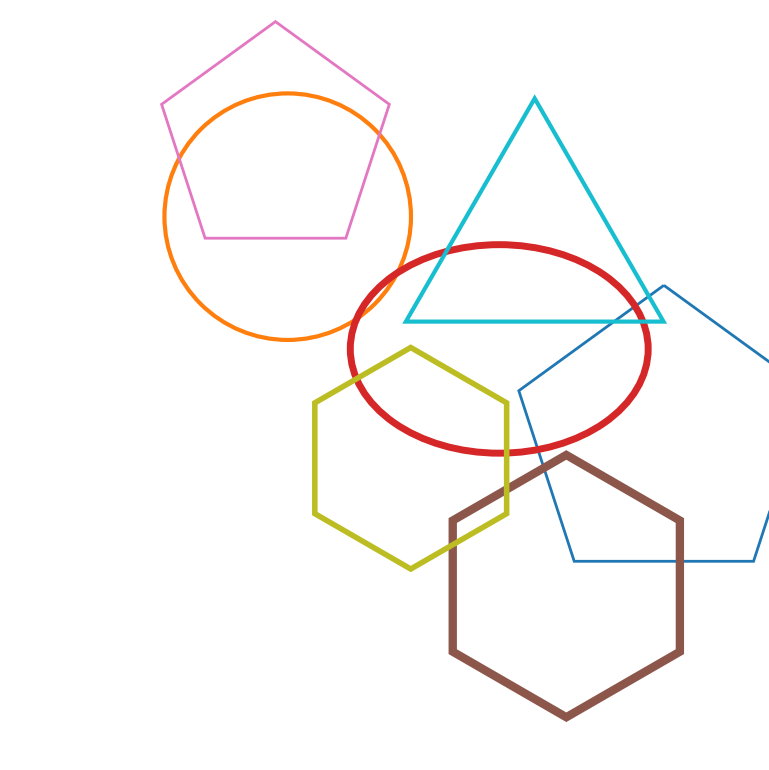[{"shape": "pentagon", "thickness": 1, "radius": 0.99, "center": [0.862, 0.431]}, {"shape": "circle", "thickness": 1.5, "radius": 0.8, "center": [0.374, 0.719]}, {"shape": "oval", "thickness": 2.5, "radius": 0.97, "center": [0.648, 0.547]}, {"shape": "hexagon", "thickness": 3, "radius": 0.85, "center": [0.735, 0.239]}, {"shape": "pentagon", "thickness": 1, "radius": 0.78, "center": [0.358, 0.816]}, {"shape": "hexagon", "thickness": 2, "radius": 0.72, "center": [0.533, 0.405]}, {"shape": "triangle", "thickness": 1.5, "radius": 0.97, "center": [0.694, 0.679]}]